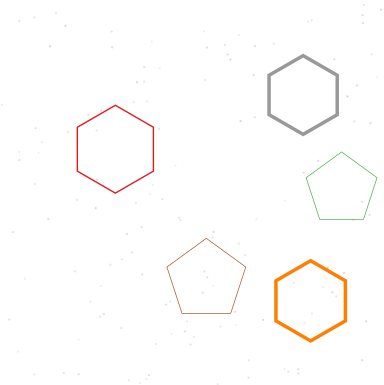[{"shape": "hexagon", "thickness": 1, "radius": 0.57, "center": [0.3, 0.612]}, {"shape": "pentagon", "thickness": 0.5, "radius": 0.48, "center": [0.887, 0.509]}, {"shape": "hexagon", "thickness": 2.5, "radius": 0.52, "center": [0.807, 0.219]}, {"shape": "pentagon", "thickness": 0.5, "radius": 0.54, "center": [0.536, 0.273]}, {"shape": "hexagon", "thickness": 2.5, "radius": 0.51, "center": [0.787, 0.753]}]